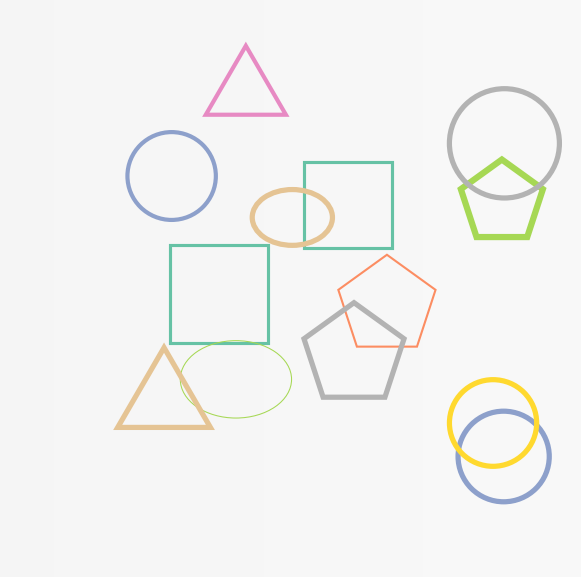[{"shape": "square", "thickness": 1.5, "radius": 0.38, "center": [0.599, 0.644]}, {"shape": "square", "thickness": 1.5, "radius": 0.43, "center": [0.377, 0.49]}, {"shape": "pentagon", "thickness": 1, "radius": 0.44, "center": [0.666, 0.47]}, {"shape": "circle", "thickness": 2, "radius": 0.38, "center": [0.295, 0.694]}, {"shape": "circle", "thickness": 2.5, "radius": 0.39, "center": [0.867, 0.209]}, {"shape": "triangle", "thickness": 2, "radius": 0.4, "center": [0.423, 0.84]}, {"shape": "oval", "thickness": 0.5, "radius": 0.48, "center": [0.406, 0.342]}, {"shape": "pentagon", "thickness": 3, "radius": 0.37, "center": [0.863, 0.649]}, {"shape": "circle", "thickness": 2.5, "radius": 0.38, "center": [0.848, 0.267]}, {"shape": "oval", "thickness": 2.5, "radius": 0.35, "center": [0.503, 0.623]}, {"shape": "triangle", "thickness": 2.5, "radius": 0.46, "center": [0.282, 0.305]}, {"shape": "pentagon", "thickness": 2.5, "radius": 0.45, "center": [0.609, 0.385]}, {"shape": "circle", "thickness": 2.5, "radius": 0.47, "center": [0.868, 0.751]}]